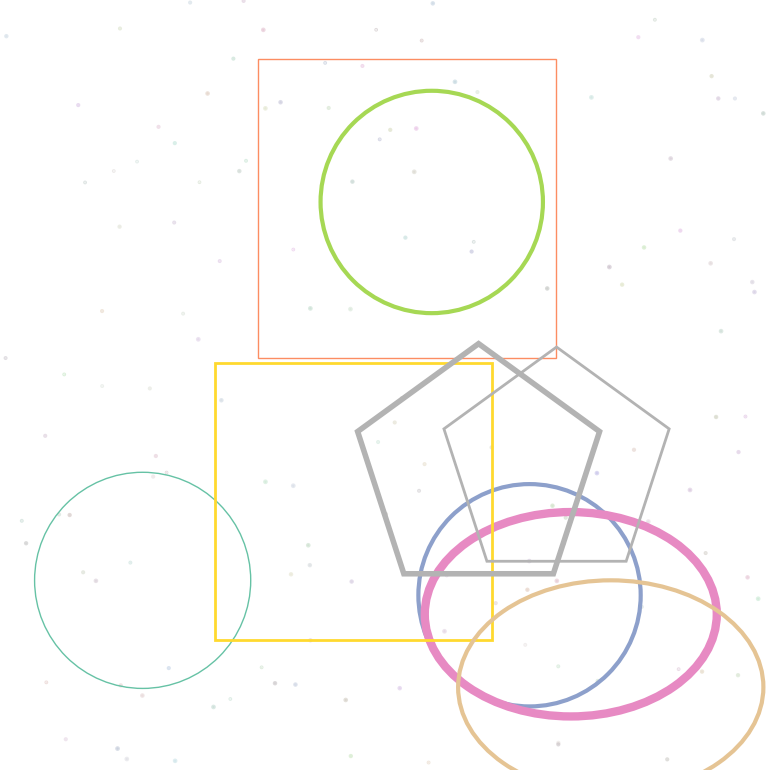[{"shape": "circle", "thickness": 0.5, "radius": 0.7, "center": [0.185, 0.246]}, {"shape": "square", "thickness": 0.5, "radius": 0.97, "center": [0.529, 0.729]}, {"shape": "circle", "thickness": 1.5, "radius": 0.72, "center": [0.688, 0.227]}, {"shape": "oval", "thickness": 3, "radius": 0.95, "center": [0.741, 0.202]}, {"shape": "circle", "thickness": 1.5, "radius": 0.72, "center": [0.561, 0.738]}, {"shape": "square", "thickness": 1, "radius": 0.9, "center": [0.459, 0.349]}, {"shape": "oval", "thickness": 1.5, "radius": 0.99, "center": [0.793, 0.108]}, {"shape": "pentagon", "thickness": 1, "radius": 0.77, "center": [0.723, 0.396]}, {"shape": "pentagon", "thickness": 2, "radius": 0.83, "center": [0.622, 0.388]}]